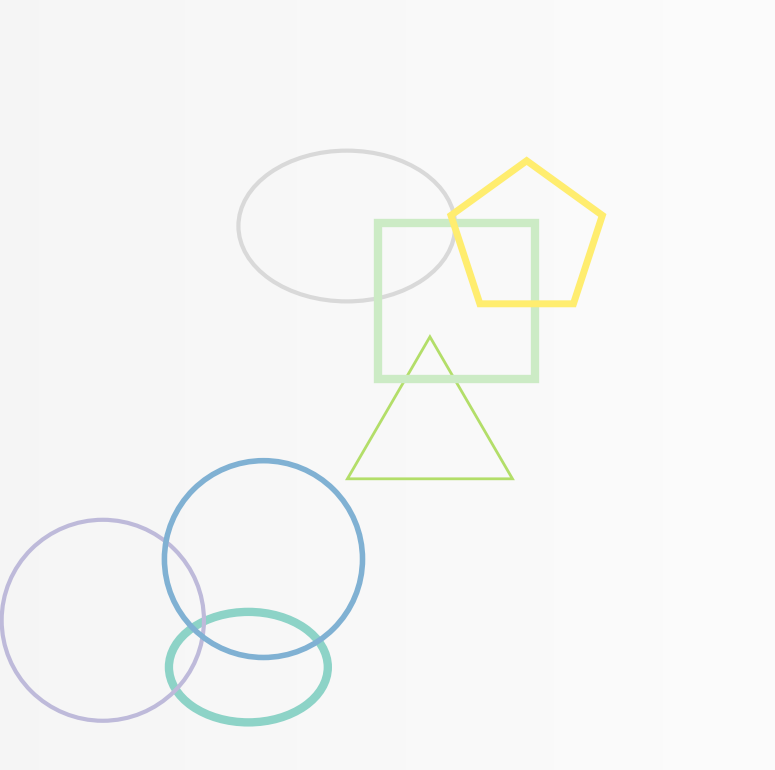[{"shape": "oval", "thickness": 3, "radius": 0.51, "center": [0.32, 0.134]}, {"shape": "circle", "thickness": 1.5, "radius": 0.65, "center": [0.133, 0.194]}, {"shape": "circle", "thickness": 2, "radius": 0.64, "center": [0.34, 0.274]}, {"shape": "triangle", "thickness": 1, "radius": 0.61, "center": [0.555, 0.44]}, {"shape": "oval", "thickness": 1.5, "radius": 0.7, "center": [0.447, 0.706]}, {"shape": "square", "thickness": 3, "radius": 0.51, "center": [0.589, 0.609]}, {"shape": "pentagon", "thickness": 2.5, "radius": 0.51, "center": [0.68, 0.689]}]